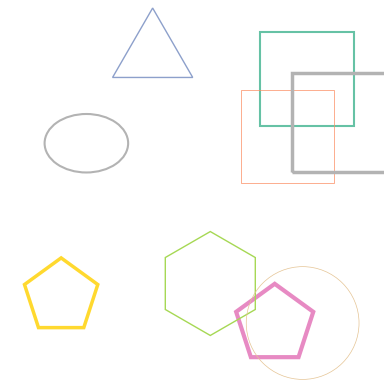[{"shape": "square", "thickness": 1.5, "radius": 0.61, "center": [0.798, 0.794]}, {"shape": "square", "thickness": 0.5, "radius": 0.6, "center": [0.747, 0.645]}, {"shape": "triangle", "thickness": 1, "radius": 0.6, "center": [0.396, 0.859]}, {"shape": "pentagon", "thickness": 3, "radius": 0.53, "center": [0.714, 0.157]}, {"shape": "hexagon", "thickness": 1, "radius": 0.67, "center": [0.546, 0.264]}, {"shape": "pentagon", "thickness": 2.5, "radius": 0.5, "center": [0.159, 0.23]}, {"shape": "circle", "thickness": 0.5, "radius": 0.73, "center": [0.786, 0.161]}, {"shape": "square", "thickness": 2.5, "radius": 0.64, "center": [0.885, 0.682]}, {"shape": "oval", "thickness": 1.5, "radius": 0.54, "center": [0.224, 0.628]}]